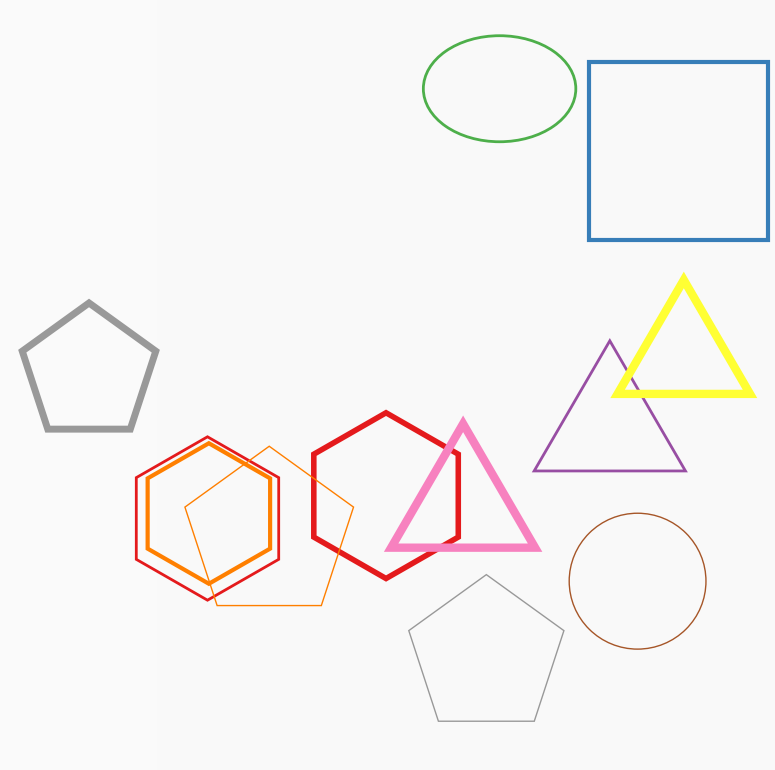[{"shape": "hexagon", "thickness": 2, "radius": 0.54, "center": [0.498, 0.356]}, {"shape": "hexagon", "thickness": 1, "radius": 0.53, "center": [0.268, 0.327]}, {"shape": "square", "thickness": 1.5, "radius": 0.58, "center": [0.875, 0.804]}, {"shape": "oval", "thickness": 1, "radius": 0.49, "center": [0.645, 0.885]}, {"shape": "triangle", "thickness": 1, "radius": 0.56, "center": [0.787, 0.445]}, {"shape": "pentagon", "thickness": 0.5, "radius": 0.57, "center": [0.347, 0.306]}, {"shape": "hexagon", "thickness": 1.5, "radius": 0.46, "center": [0.27, 0.333]}, {"shape": "triangle", "thickness": 3, "radius": 0.49, "center": [0.882, 0.538]}, {"shape": "circle", "thickness": 0.5, "radius": 0.44, "center": [0.823, 0.245]}, {"shape": "triangle", "thickness": 3, "radius": 0.54, "center": [0.598, 0.342]}, {"shape": "pentagon", "thickness": 0.5, "radius": 0.53, "center": [0.628, 0.148]}, {"shape": "pentagon", "thickness": 2.5, "radius": 0.45, "center": [0.115, 0.516]}]